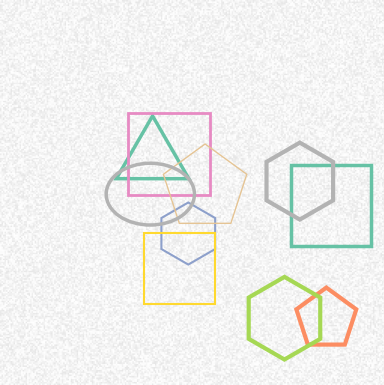[{"shape": "square", "thickness": 2.5, "radius": 0.53, "center": [0.86, 0.466]}, {"shape": "triangle", "thickness": 2.5, "radius": 0.54, "center": [0.396, 0.59]}, {"shape": "pentagon", "thickness": 3, "radius": 0.41, "center": [0.848, 0.171]}, {"shape": "hexagon", "thickness": 1.5, "radius": 0.4, "center": [0.489, 0.393]}, {"shape": "square", "thickness": 2, "radius": 0.53, "center": [0.438, 0.6]}, {"shape": "hexagon", "thickness": 3, "radius": 0.54, "center": [0.739, 0.173]}, {"shape": "square", "thickness": 1.5, "radius": 0.46, "center": [0.467, 0.303]}, {"shape": "pentagon", "thickness": 1, "radius": 0.57, "center": [0.533, 0.512]}, {"shape": "oval", "thickness": 2.5, "radius": 0.57, "center": [0.39, 0.496]}, {"shape": "hexagon", "thickness": 3, "radius": 0.5, "center": [0.779, 0.53]}]